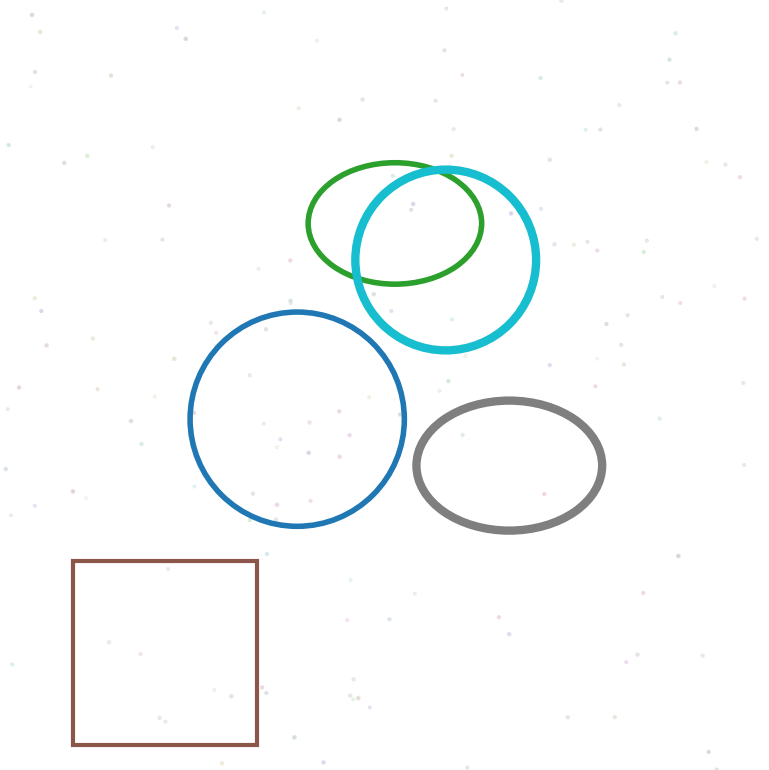[{"shape": "circle", "thickness": 2, "radius": 0.7, "center": [0.386, 0.456]}, {"shape": "oval", "thickness": 2, "radius": 0.56, "center": [0.513, 0.71]}, {"shape": "square", "thickness": 1.5, "radius": 0.6, "center": [0.214, 0.152]}, {"shape": "oval", "thickness": 3, "radius": 0.6, "center": [0.661, 0.395]}, {"shape": "circle", "thickness": 3, "radius": 0.59, "center": [0.579, 0.662]}]